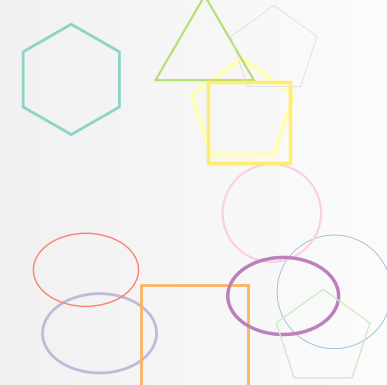[{"shape": "hexagon", "thickness": 2, "radius": 0.72, "center": [0.184, 0.794]}, {"shape": "pentagon", "thickness": 3, "radius": 0.69, "center": [0.626, 0.71]}, {"shape": "oval", "thickness": 2, "radius": 0.74, "center": [0.257, 0.134]}, {"shape": "oval", "thickness": 1, "radius": 0.68, "center": [0.222, 0.299]}, {"shape": "circle", "thickness": 0.5, "radius": 0.74, "center": [0.863, 0.242]}, {"shape": "square", "thickness": 2, "radius": 0.69, "center": [0.502, 0.122]}, {"shape": "triangle", "thickness": 1.5, "radius": 0.73, "center": [0.528, 0.865]}, {"shape": "circle", "thickness": 1.5, "radius": 0.64, "center": [0.702, 0.447]}, {"shape": "pentagon", "thickness": 0.5, "radius": 0.58, "center": [0.707, 0.869]}, {"shape": "oval", "thickness": 2.5, "radius": 0.71, "center": [0.731, 0.231]}, {"shape": "pentagon", "thickness": 1, "radius": 0.64, "center": [0.834, 0.122]}, {"shape": "square", "thickness": 2.5, "radius": 0.53, "center": [0.642, 0.683]}]